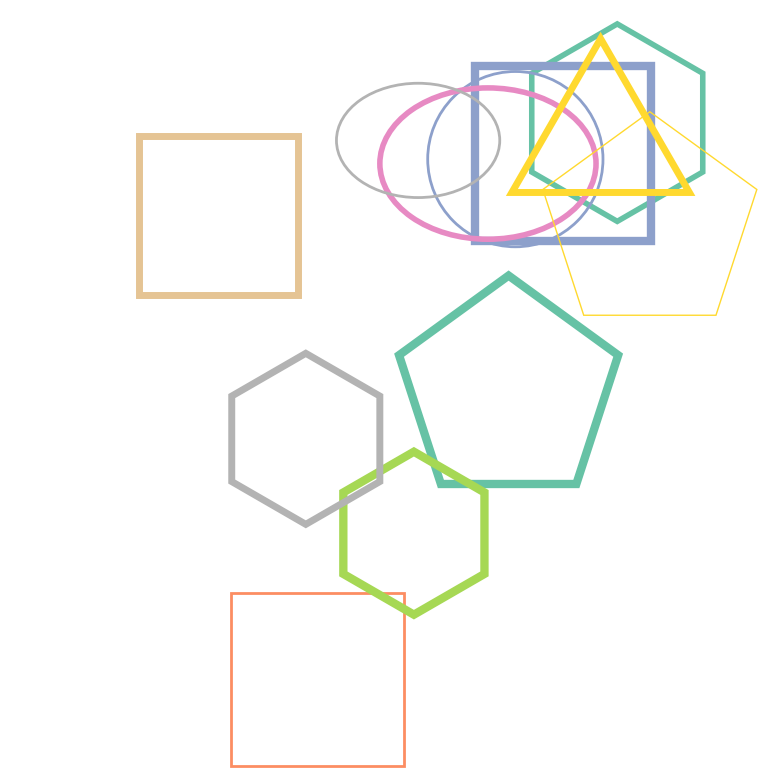[{"shape": "pentagon", "thickness": 3, "radius": 0.75, "center": [0.661, 0.492]}, {"shape": "hexagon", "thickness": 2, "radius": 0.64, "center": [0.802, 0.841]}, {"shape": "square", "thickness": 1, "radius": 0.56, "center": [0.412, 0.117]}, {"shape": "circle", "thickness": 1, "radius": 0.57, "center": [0.669, 0.793]}, {"shape": "square", "thickness": 3, "radius": 0.57, "center": [0.731, 0.801]}, {"shape": "oval", "thickness": 2, "radius": 0.7, "center": [0.634, 0.788]}, {"shape": "hexagon", "thickness": 3, "radius": 0.53, "center": [0.538, 0.308]}, {"shape": "triangle", "thickness": 2.5, "radius": 0.67, "center": [0.78, 0.817]}, {"shape": "pentagon", "thickness": 0.5, "radius": 0.73, "center": [0.844, 0.709]}, {"shape": "square", "thickness": 2.5, "radius": 0.51, "center": [0.284, 0.72]}, {"shape": "oval", "thickness": 1, "radius": 0.53, "center": [0.543, 0.818]}, {"shape": "hexagon", "thickness": 2.5, "radius": 0.56, "center": [0.397, 0.43]}]